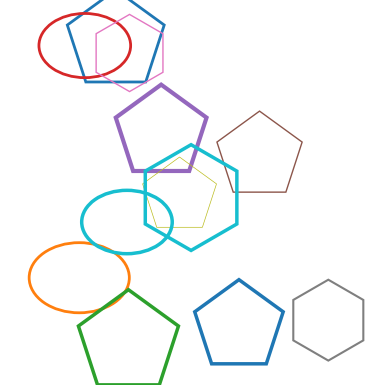[{"shape": "pentagon", "thickness": 2.5, "radius": 0.6, "center": [0.621, 0.153]}, {"shape": "pentagon", "thickness": 2, "radius": 0.66, "center": [0.301, 0.894]}, {"shape": "oval", "thickness": 2, "radius": 0.65, "center": [0.206, 0.279]}, {"shape": "pentagon", "thickness": 2.5, "radius": 0.68, "center": [0.334, 0.111]}, {"shape": "oval", "thickness": 2, "radius": 0.6, "center": [0.22, 0.882]}, {"shape": "pentagon", "thickness": 3, "radius": 0.62, "center": [0.419, 0.656]}, {"shape": "pentagon", "thickness": 1, "radius": 0.58, "center": [0.674, 0.595]}, {"shape": "hexagon", "thickness": 1, "radius": 0.5, "center": [0.336, 0.862]}, {"shape": "hexagon", "thickness": 1.5, "radius": 0.53, "center": [0.853, 0.168]}, {"shape": "pentagon", "thickness": 0.5, "radius": 0.5, "center": [0.466, 0.491]}, {"shape": "oval", "thickness": 2.5, "radius": 0.59, "center": [0.33, 0.423]}, {"shape": "hexagon", "thickness": 2.5, "radius": 0.69, "center": [0.496, 0.487]}]